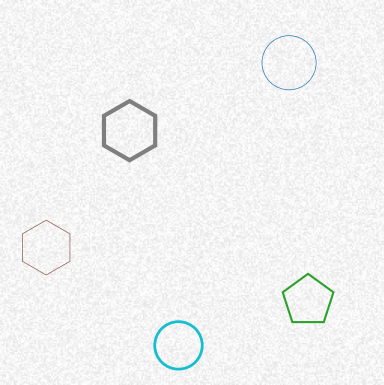[{"shape": "circle", "thickness": 0.5, "radius": 0.35, "center": [0.751, 0.837]}, {"shape": "pentagon", "thickness": 1.5, "radius": 0.35, "center": [0.8, 0.219]}, {"shape": "hexagon", "thickness": 0.5, "radius": 0.36, "center": [0.12, 0.357]}, {"shape": "hexagon", "thickness": 3, "radius": 0.38, "center": [0.337, 0.661]}, {"shape": "circle", "thickness": 2, "radius": 0.31, "center": [0.464, 0.103]}]